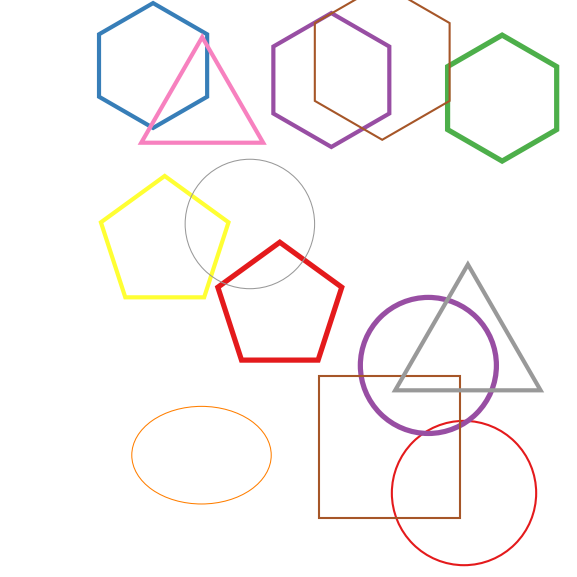[{"shape": "circle", "thickness": 1, "radius": 0.62, "center": [0.803, 0.145]}, {"shape": "pentagon", "thickness": 2.5, "radius": 0.56, "center": [0.485, 0.467]}, {"shape": "hexagon", "thickness": 2, "radius": 0.54, "center": [0.265, 0.886]}, {"shape": "hexagon", "thickness": 2.5, "radius": 0.55, "center": [0.87, 0.829]}, {"shape": "circle", "thickness": 2.5, "radius": 0.59, "center": [0.742, 0.366]}, {"shape": "hexagon", "thickness": 2, "radius": 0.58, "center": [0.574, 0.861]}, {"shape": "oval", "thickness": 0.5, "radius": 0.6, "center": [0.349, 0.211]}, {"shape": "pentagon", "thickness": 2, "radius": 0.58, "center": [0.285, 0.578]}, {"shape": "hexagon", "thickness": 1, "radius": 0.67, "center": [0.662, 0.892]}, {"shape": "square", "thickness": 1, "radius": 0.61, "center": [0.675, 0.225]}, {"shape": "triangle", "thickness": 2, "radius": 0.61, "center": [0.35, 0.813]}, {"shape": "circle", "thickness": 0.5, "radius": 0.56, "center": [0.433, 0.611]}, {"shape": "triangle", "thickness": 2, "radius": 0.73, "center": [0.81, 0.396]}]